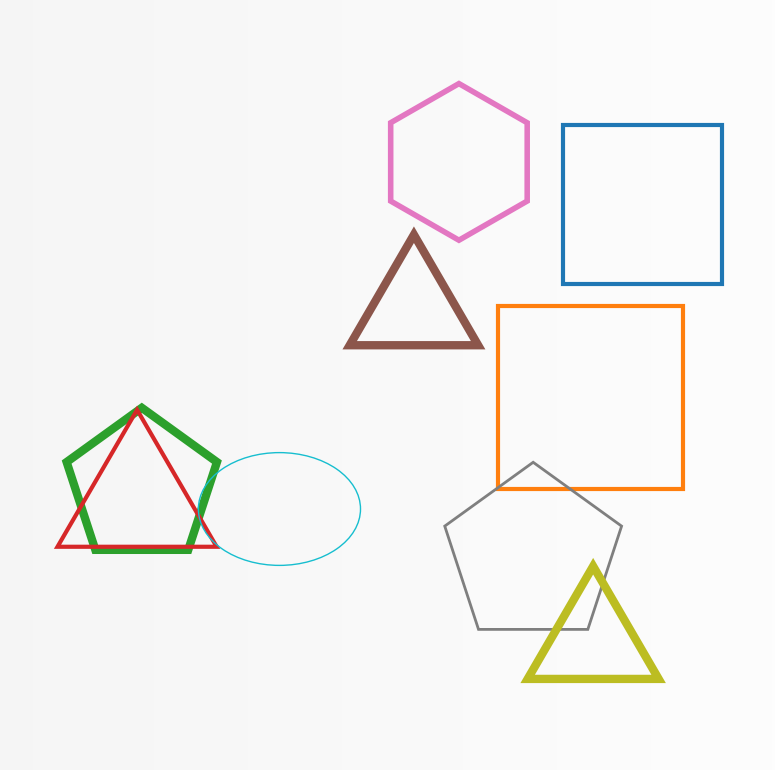[{"shape": "square", "thickness": 1.5, "radius": 0.51, "center": [0.829, 0.734]}, {"shape": "square", "thickness": 1.5, "radius": 0.6, "center": [0.762, 0.484]}, {"shape": "pentagon", "thickness": 3, "radius": 0.51, "center": [0.183, 0.368]}, {"shape": "triangle", "thickness": 1.5, "radius": 0.59, "center": [0.177, 0.349]}, {"shape": "triangle", "thickness": 3, "radius": 0.48, "center": [0.534, 0.599]}, {"shape": "hexagon", "thickness": 2, "radius": 0.51, "center": [0.592, 0.79]}, {"shape": "pentagon", "thickness": 1, "radius": 0.6, "center": [0.688, 0.28]}, {"shape": "triangle", "thickness": 3, "radius": 0.49, "center": [0.765, 0.167]}, {"shape": "oval", "thickness": 0.5, "radius": 0.52, "center": [0.361, 0.339]}]